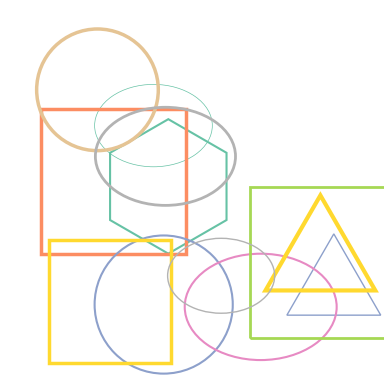[{"shape": "hexagon", "thickness": 1.5, "radius": 0.87, "center": [0.437, 0.516]}, {"shape": "oval", "thickness": 0.5, "radius": 0.76, "center": [0.399, 0.674]}, {"shape": "square", "thickness": 2.5, "radius": 0.95, "center": [0.295, 0.529]}, {"shape": "triangle", "thickness": 1, "radius": 0.7, "center": [0.867, 0.252]}, {"shape": "circle", "thickness": 1.5, "radius": 0.9, "center": [0.425, 0.209]}, {"shape": "oval", "thickness": 1.5, "radius": 0.99, "center": [0.677, 0.203]}, {"shape": "square", "thickness": 2, "radius": 0.98, "center": [0.847, 0.318]}, {"shape": "triangle", "thickness": 3, "radius": 0.82, "center": [0.832, 0.328]}, {"shape": "square", "thickness": 2.5, "radius": 0.8, "center": [0.286, 0.217]}, {"shape": "circle", "thickness": 2.5, "radius": 0.79, "center": [0.253, 0.767]}, {"shape": "oval", "thickness": 2, "radius": 0.91, "center": [0.43, 0.594]}, {"shape": "oval", "thickness": 1, "radius": 0.7, "center": [0.574, 0.284]}]